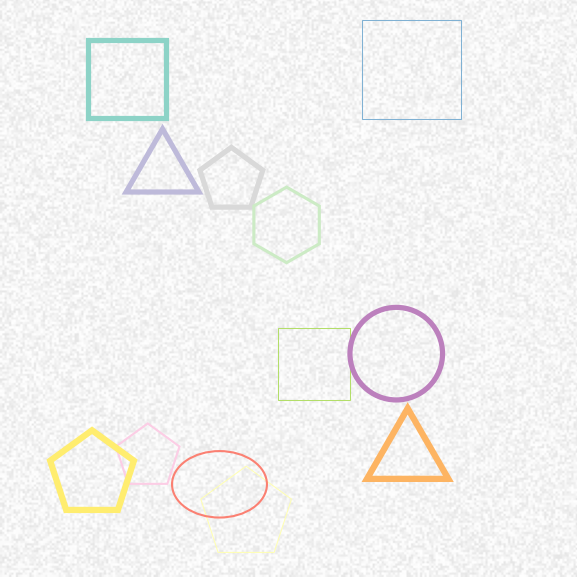[{"shape": "square", "thickness": 2.5, "radius": 0.34, "center": [0.219, 0.863]}, {"shape": "pentagon", "thickness": 0.5, "radius": 0.41, "center": [0.426, 0.109]}, {"shape": "triangle", "thickness": 2.5, "radius": 0.36, "center": [0.281, 0.703]}, {"shape": "oval", "thickness": 1, "radius": 0.41, "center": [0.38, 0.161]}, {"shape": "square", "thickness": 0.5, "radius": 0.43, "center": [0.713, 0.878]}, {"shape": "triangle", "thickness": 3, "radius": 0.41, "center": [0.706, 0.211]}, {"shape": "square", "thickness": 0.5, "radius": 0.31, "center": [0.544, 0.369]}, {"shape": "pentagon", "thickness": 1, "radius": 0.29, "center": [0.256, 0.208]}, {"shape": "pentagon", "thickness": 2.5, "radius": 0.29, "center": [0.401, 0.687]}, {"shape": "circle", "thickness": 2.5, "radius": 0.4, "center": [0.686, 0.387]}, {"shape": "hexagon", "thickness": 1.5, "radius": 0.33, "center": [0.496, 0.61]}, {"shape": "pentagon", "thickness": 3, "radius": 0.38, "center": [0.159, 0.178]}]